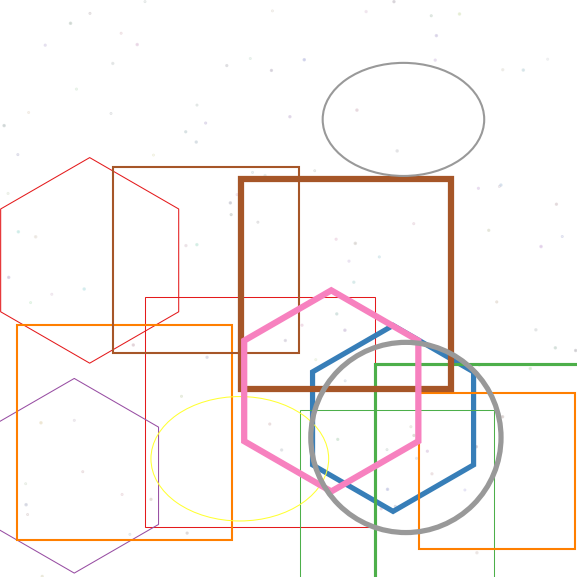[{"shape": "square", "thickness": 0.5, "radius": 1.0, "center": [0.45, 0.286]}, {"shape": "hexagon", "thickness": 0.5, "radius": 0.89, "center": [0.155, 0.548]}, {"shape": "hexagon", "thickness": 2.5, "radius": 0.8, "center": [0.681, 0.275]}, {"shape": "square", "thickness": 1.5, "radius": 0.98, "center": [0.846, 0.172]}, {"shape": "square", "thickness": 0.5, "radius": 0.84, "center": [0.687, 0.12]}, {"shape": "hexagon", "thickness": 0.5, "radius": 0.84, "center": [0.129, 0.175]}, {"shape": "square", "thickness": 1, "radius": 0.93, "center": [0.216, 0.25]}, {"shape": "square", "thickness": 1, "radius": 0.68, "center": [0.86, 0.183]}, {"shape": "oval", "thickness": 0.5, "radius": 0.77, "center": [0.415, 0.205]}, {"shape": "square", "thickness": 3, "radius": 0.91, "center": [0.599, 0.508]}, {"shape": "square", "thickness": 1, "radius": 0.8, "center": [0.357, 0.549]}, {"shape": "hexagon", "thickness": 3, "radius": 0.87, "center": [0.574, 0.322]}, {"shape": "circle", "thickness": 2.5, "radius": 0.82, "center": [0.703, 0.242]}, {"shape": "oval", "thickness": 1, "radius": 0.7, "center": [0.699, 0.792]}]